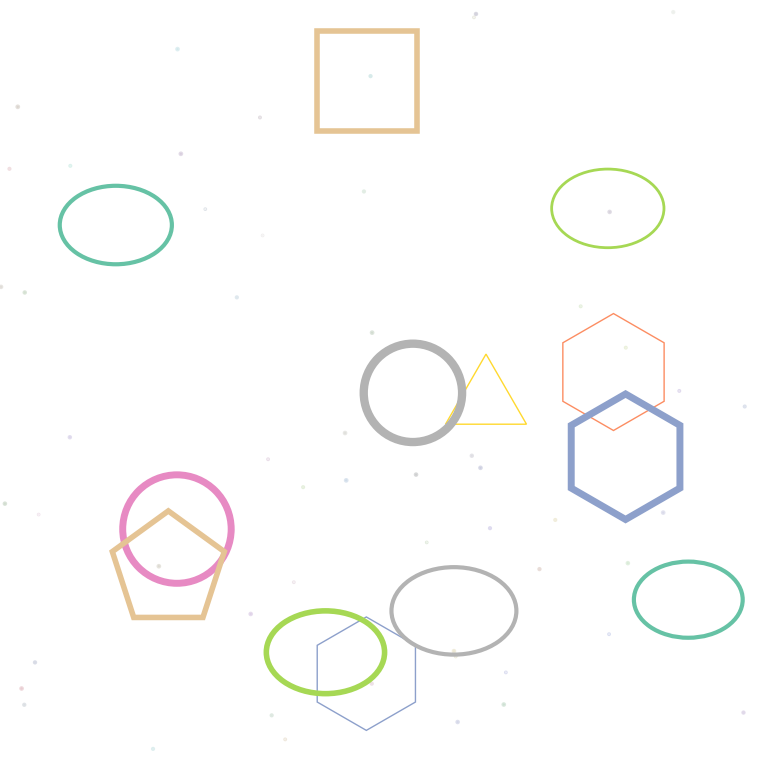[{"shape": "oval", "thickness": 1.5, "radius": 0.35, "center": [0.894, 0.221]}, {"shape": "oval", "thickness": 1.5, "radius": 0.36, "center": [0.15, 0.708]}, {"shape": "hexagon", "thickness": 0.5, "radius": 0.38, "center": [0.797, 0.517]}, {"shape": "hexagon", "thickness": 2.5, "radius": 0.41, "center": [0.812, 0.407]}, {"shape": "hexagon", "thickness": 0.5, "radius": 0.37, "center": [0.476, 0.125]}, {"shape": "circle", "thickness": 2.5, "radius": 0.35, "center": [0.23, 0.313]}, {"shape": "oval", "thickness": 1, "radius": 0.36, "center": [0.789, 0.729]}, {"shape": "oval", "thickness": 2, "radius": 0.38, "center": [0.423, 0.153]}, {"shape": "triangle", "thickness": 0.5, "radius": 0.3, "center": [0.631, 0.479]}, {"shape": "pentagon", "thickness": 2, "radius": 0.38, "center": [0.219, 0.26]}, {"shape": "square", "thickness": 2, "radius": 0.32, "center": [0.477, 0.895]}, {"shape": "circle", "thickness": 3, "radius": 0.32, "center": [0.536, 0.49]}, {"shape": "oval", "thickness": 1.5, "radius": 0.41, "center": [0.59, 0.207]}]